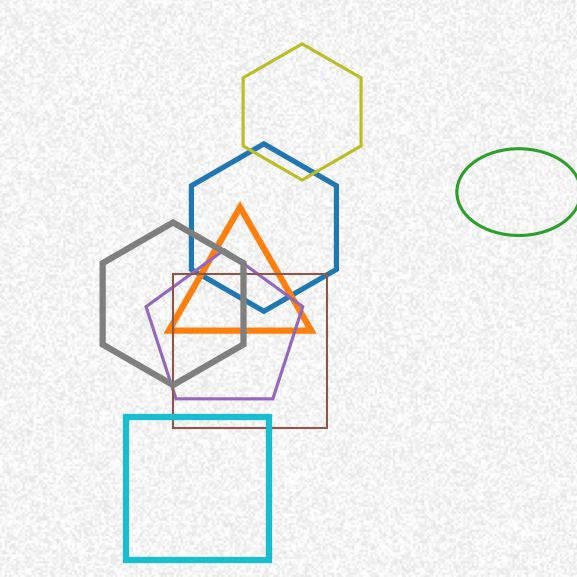[{"shape": "hexagon", "thickness": 2.5, "radius": 0.72, "center": [0.457, 0.605]}, {"shape": "triangle", "thickness": 3, "radius": 0.71, "center": [0.416, 0.498]}, {"shape": "oval", "thickness": 1.5, "radius": 0.54, "center": [0.898, 0.666]}, {"shape": "pentagon", "thickness": 1.5, "radius": 0.71, "center": [0.389, 0.424]}, {"shape": "square", "thickness": 1, "radius": 0.66, "center": [0.432, 0.392]}, {"shape": "hexagon", "thickness": 3, "radius": 0.7, "center": [0.3, 0.473]}, {"shape": "hexagon", "thickness": 1.5, "radius": 0.59, "center": [0.523, 0.805]}, {"shape": "square", "thickness": 3, "radius": 0.62, "center": [0.342, 0.153]}]